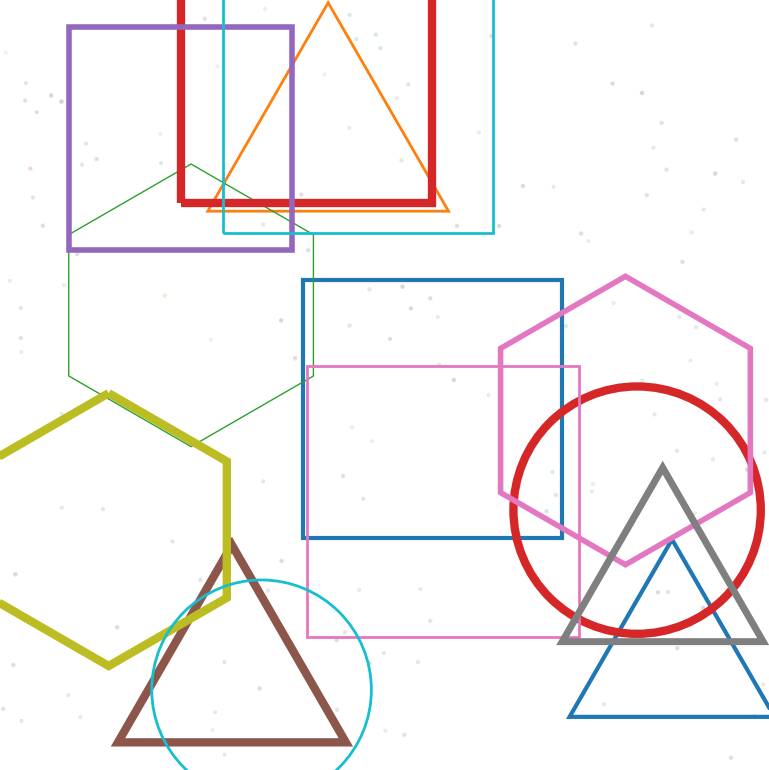[{"shape": "triangle", "thickness": 1.5, "radius": 0.77, "center": [0.873, 0.146]}, {"shape": "square", "thickness": 1.5, "radius": 0.84, "center": [0.562, 0.469]}, {"shape": "triangle", "thickness": 1, "radius": 0.9, "center": [0.426, 0.816]}, {"shape": "hexagon", "thickness": 0.5, "radius": 0.92, "center": [0.248, 0.603]}, {"shape": "circle", "thickness": 3, "radius": 0.8, "center": [0.827, 0.337]}, {"shape": "square", "thickness": 3, "radius": 0.81, "center": [0.398, 0.899]}, {"shape": "square", "thickness": 2, "radius": 0.72, "center": [0.234, 0.82]}, {"shape": "triangle", "thickness": 3, "radius": 0.85, "center": [0.301, 0.121]}, {"shape": "square", "thickness": 1, "radius": 0.88, "center": [0.575, 0.348]}, {"shape": "hexagon", "thickness": 2, "radius": 0.94, "center": [0.812, 0.454]}, {"shape": "triangle", "thickness": 2.5, "radius": 0.75, "center": [0.861, 0.242]}, {"shape": "hexagon", "thickness": 3, "radius": 0.89, "center": [0.141, 0.312]}, {"shape": "circle", "thickness": 1, "radius": 0.71, "center": [0.34, 0.104]}, {"shape": "square", "thickness": 1, "radius": 0.88, "center": [0.465, 0.872]}]